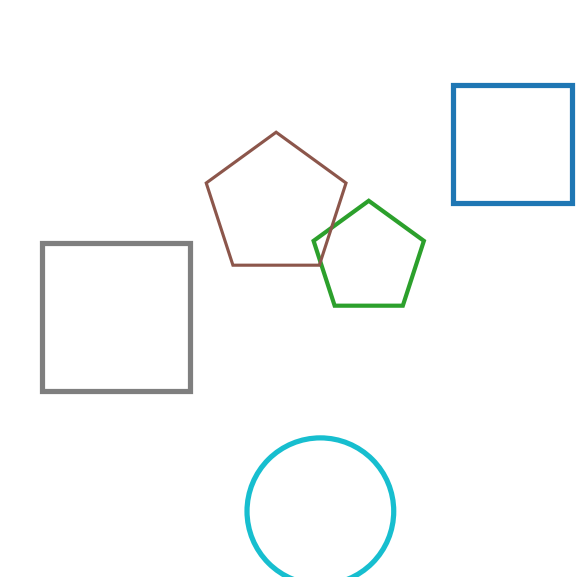[{"shape": "square", "thickness": 2.5, "radius": 0.51, "center": [0.887, 0.75]}, {"shape": "pentagon", "thickness": 2, "radius": 0.5, "center": [0.639, 0.551]}, {"shape": "pentagon", "thickness": 1.5, "radius": 0.64, "center": [0.478, 0.643]}, {"shape": "square", "thickness": 2.5, "radius": 0.64, "center": [0.201, 0.45]}, {"shape": "circle", "thickness": 2.5, "radius": 0.64, "center": [0.555, 0.114]}]